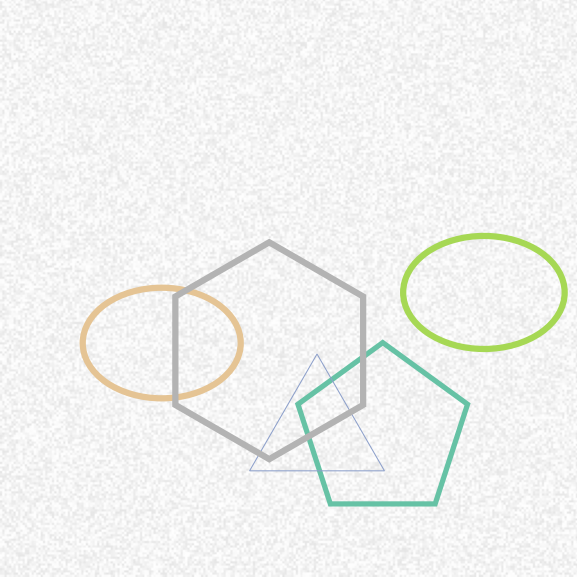[{"shape": "pentagon", "thickness": 2.5, "radius": 0.77, "center": [0.663, 0.251]}, {"shape": "triangle", "thickness": 0.5, "radius": 0.67, "center": [0.549, 0.251]}, {"shape": "oval", "thickness": 3, "radius": 0.7, "center": [0.838, 0.493]}, {"shape": "oval", "thickness": 3, "radius": 0.68, "center": [0.28, 0.405]}, {"shape": "hexagon", "thickness": 3, "radius": 0.94, "center": [0.466, 0.392]}]